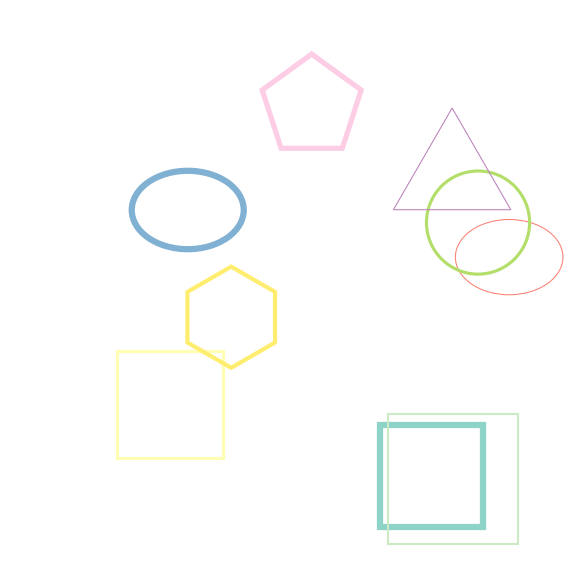[{"shape": "square", "thickness": 3, "radius": 0.44, "center": [0.747, 0.175]}, {"shape": "square", "thickness": 1.5, "radius": 0.46, "center": [0.294, 0.298]}, {"shape": "oval", "thickness": 0.5, "radius": 0.47, "center": [0.882, 0.554]}, {"shape": "oval", "thickness": 3, "radius": 0.48, "center": [0.325, 0.636]}, {"shape": "circle", "thickness": 1.5, "radius": 0.45, "center": [0.828, 0.614]}, {"shape": "pentagon", "thickness": 2.5, "radius": 0.45, "center": [0.54, 0.815]}, {"shape": "triangle", "thickness": 0.5, "radius": 0.59, "center": [0.783, 0.695]}, {"shape": "square", "thickness": 1, "radius": 0.56, "center": [0.784, 0.17]}, {"shape": "hexagon", "thickness": 2, "radius": 0.44, "center": [0.4, 0.45]}]